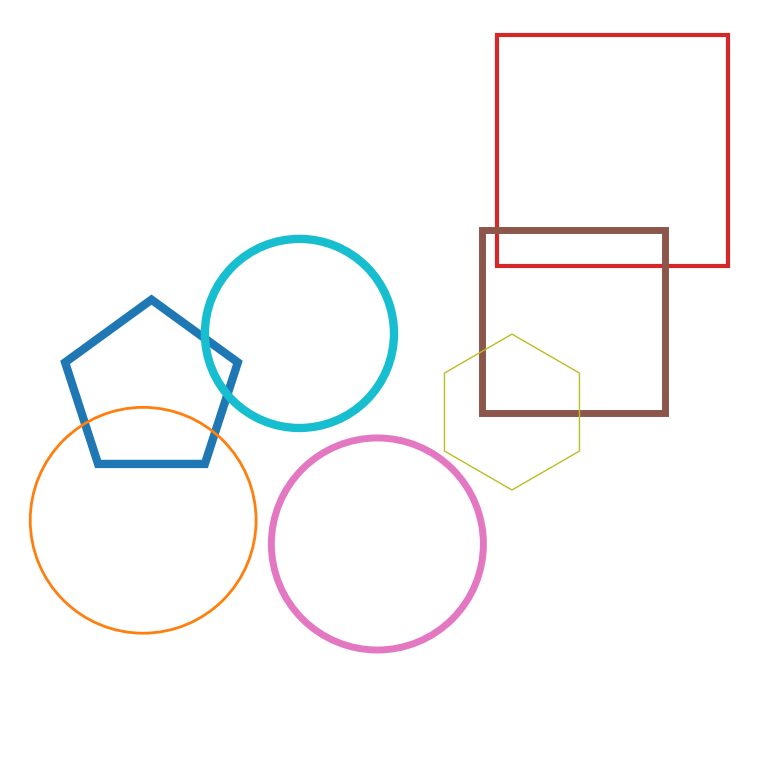[{"shape": "pentagon", "thickness": 3, "radius": 0.59, "center": [0.197, 0.493]}, {"shape": "circle", "thickness": 1, "radius": 0.73, "center": [0.186, 0.324]}, {"shape": "square", "thickness": 1.5, "radius": 0.75, "center": [0.796, 0.804]}, {"shape": "square", "thickness": 2.5, "radius": 0.59, "center": [0.745, 0.582]}, {"shape": "circle", "thickness": 2.5, "radius": 0.69, "center": [0.49, 0.294]}, {"shape": "hexagon", "thickness": 0.5, "radius": 0.51, "center": [0.665, 0.465]}, {"shape": "circle", "thickness": 3, "radius": 0.61, "center": [0.389, 0.567]}]